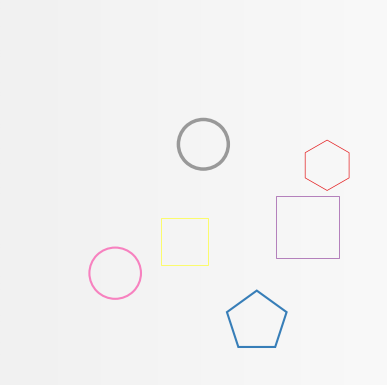[{"shape": "hexagon", "thickness": 0.5, "radius": 0.33, "center": [0.844, 0.571]}, {"shape": "pentagon", "thickness": 1.5, "radius": 0.4, "center": [0.663, 0.164]}, {"shape": "square", "thickness": 0.5, "radius": 0.41, "center": [0.793, 0.41]}, {"shape": "square", "thickness": 0.5, "radius": 0.3, "center": [0.476, 0.373]}, {"shape": "circle", "thickness": 1.5, "radius": 0.33, "center": [0.297, 0.29]}, {"shape": "circle", "thickness": 2.5, "radius": 0.32, "center": [0.525, 0.625]}]